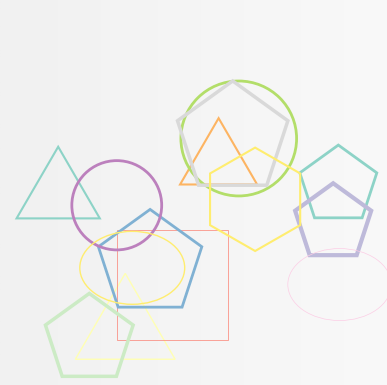[{"shape": "triangle", "thickness": 1.5, "radius": 0.62, "center": [0.15, 0.495]}, {"shape": "pentagon", "thickness": 2, "radius": 0.52, "center": [0.873, 0.519]}, {"shape": "triangle", "thickness": 1, "radius": 0.74, "center": [0.323, 0.141]}, {"shape": "pentagon", "thickness": 3, "radius": 0.52, "center": [0.86, 0.421]}, {"shape": "square", "thickness": 0.5, "radius": 0.71, "center": [0.445, 0.26]}, {"shape": "pentagon", "thickness": 2, "radius": 0.7, "center": [0.387, 0.316]}, {"shape": "triangle", "thickness": 1.5, "radius": 0.57, "center": [0.564, 0.578]}, {"shape": "circle", "thickness": 2, "radius": 0.75, "center": [0.616, 0.64]}, {"shape": "oval", "thickness": 0.5, "radius": 0.67, "center": [0.876, 0.261]}, {"shape": "pentagon", "thickness": 2.5, "radius": 0.75, "center": [0.6, 0.64]}, {"shape": "circle", "thickness": 2, "radius": 0.58, "center": [0.301, 0.467]}, {"shape": "pentagon", "thickness": 2.5, "radius": 0.59, "center": [0.23, 0.119]}, {"shape": "oval", "thickness": 1, "radius": 0.68, "center": [0.341, 0.304]}, {"shape": "hexagon", "thickness": 1.5, "radius": 0.67, "center": [0.658, 0.482]}]